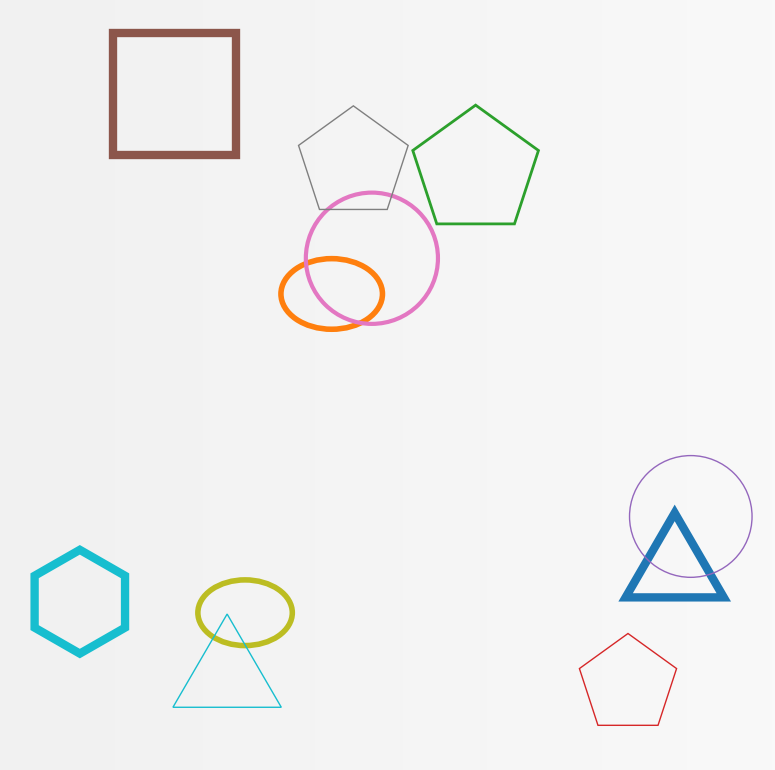[{"shape": "triangle", "thickness": 3, "radius": 0.37, "center": [0.871, 0.261]}, {"shape": "oval", "thickness": 2, "radius": 0.33, "center": [0.428, 0.618]}, {"shape": "pentagon", "thickness": 1, "radius": 0.43, "center": [0.614, 0.778]}, {"shape": "pentagon", "thickness": 0.5, "radius": 0.33, "center": [0.81, 0.111]}, {"shape": "circle", "thickness": 0.5, "radius": 0.4, "center": [0.891, 0.329]}, {"shape": "square", "thickness": 3, "radius": 0.39, "center": [0.225, 0.878]}, {"shape": "circle", "thickness": 1.5, "radius": 0.43, "center": [0.48, 0.665]}, {"shape": "pentagon", "thickness": 0.5, "radius": 0.37, "center": [0.456, 0.788]}, {"shape": "oval", "thickness": 2, "radius": 0.3, "center": [0.316, 0.204]}, {"shape": "triangle", "thickness": 0.5, "radius": 0.4, "center": [0.293, 0.122]}, {"shape": "hexagon", "thickness": 3, "radius": 0.34, "center": [0.103, 0.219]}]